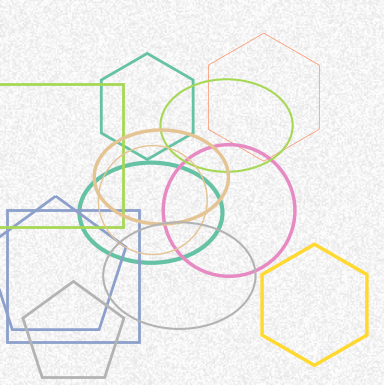[{"shape": "oval", "thickness": 3, "radius": 0.93, "center": [0.392, 0.447]}, {"shape": "hexagon", "thickness": 2, "radius": 0.69, "center": [0.382, 0.723]}, {"shape": "hexagon", "thickness": 0.5, "radius": 0.83, "center": [0.685, 0.748]}, {"shape": "pentagon", "thickness": 2, "radius": 0.96, "center": [0.145, 0.299]}, {"shape": "square", "thickness": 2, "radius": 0.86, "center": [0.19, 0.284]}, {"shape": "circle", "thickness": 2.5, "radius": 0.86, "center": [0.595, 0.453]}, {"shape": "square", "thickness": 2, "radius": 0.93, "center": [0.134, 0.596]}, {"shape": "oval", "thickness": 1.5, "radius": 0.86, "center": [0.589, 0.674]}, {"shape": "hexagon", "thickness": 2.5, "radius": 0.79, "center": [0.817, 0.208]}, {"shape": "circle", "thickness": 1, "radius": 0.71, "center": [0.397, 0.48]}, {"shape": "oval", "thickness": 2.5, "radius": 0.87, "center": [0.419, 0.54]}, {"shape": "oval", "thickness": 1.5, "radius": 0.99, "center": [0.466, 0.284]}, {"shape": "pentagon", "thickness": 2, "radius": 0.69, "center": [0.191, 0.131]}]